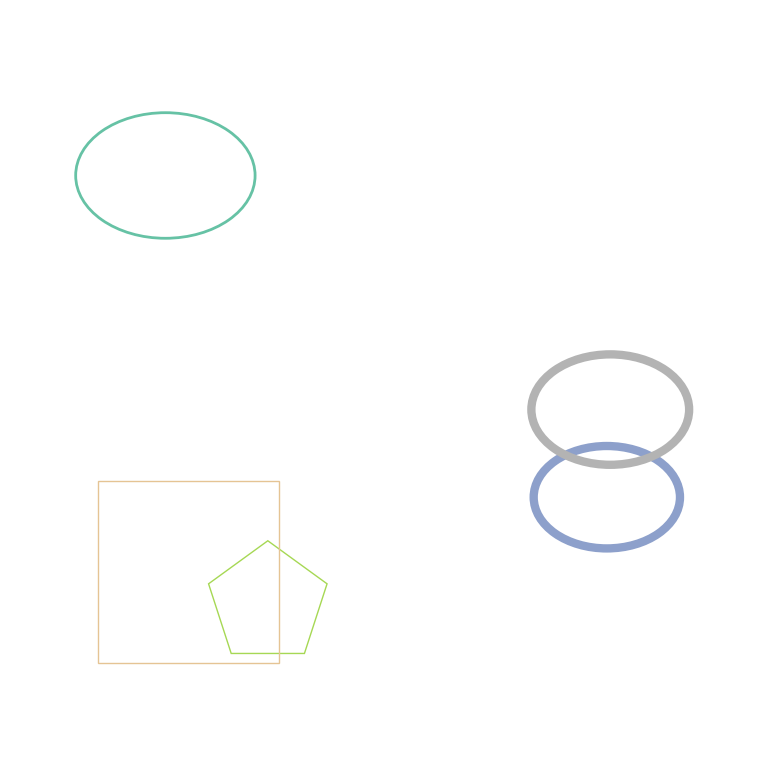[{"shape": "oval", "thickness": 1, "radius": 0.58, "center": [0.215, 0.772]}, {"shape": "oval", "thickness": 3, "radius": 0.48, "center": [0.788, 0.354]}, {"shape": "pentagon", "thickness": 0.5, "radius": 0.4, "center": [0.348, 0.217]}, {"shape": "square", "thickness": 0.5, "radius": 0.59, "center": [0.244, 0.257]}, {"shape": "oval", "thickness": 3, "radius": 0.51, "center": [0.793, 0.468]}]